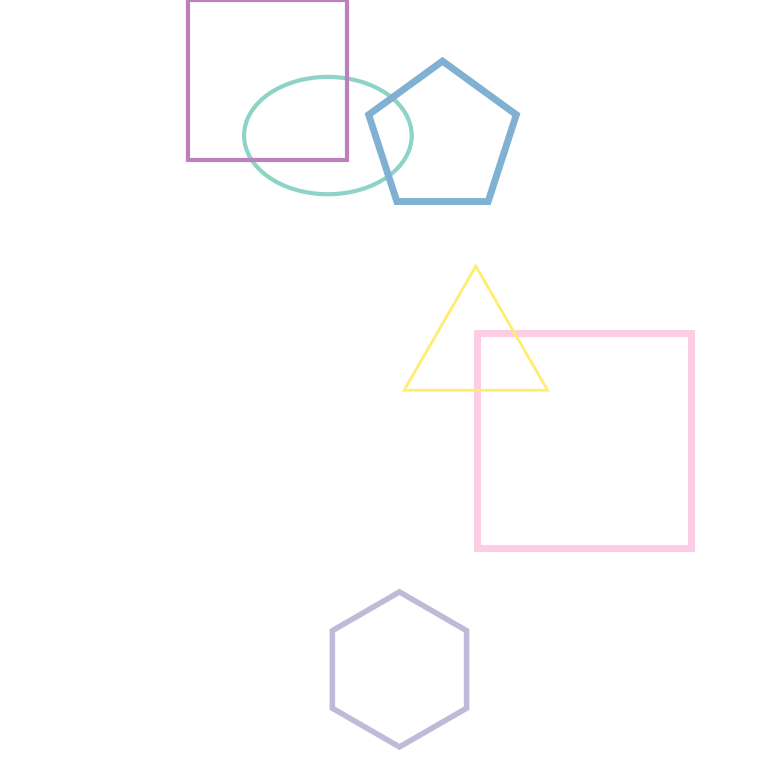[{"shape": "oval", "thickness": 1.5, "radius": 0.54, "center": [0.426, 0.824]}, {"shape": "hexagon", "thickness": 2, "radius": 0.5, "center": [0.519, 0.131]}, {"shape": "pentagon", "thickness": 2.5, "radius": 0.5, "center": [0.575, 0.82]}, {"shape": "square", "thickness": 2.5, "radius": 0.7, "center": [0.758, 0.428]}, {"shape": "square", "thickness": 1.5, "radius": 0.52, "center": [0.347, 0.896]}, {"shape": "triangle", "thickness": 1, "radius": 0.54, "center": [0.618, 0.547]}]